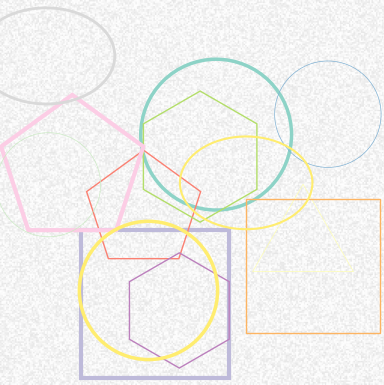[{"shape": "circle", "thickness": 2.5, "radius": 0.98, "center": [0.561, 0.65]}, {"shape": "triangle", "thickness": 0.5, "radius": 0.76, "center": [0.787, 0.37]}, {"shape": "square", "thickness": 3, "radius": 0.96, "center": [0.402, 0.211]}, {"shape": "pentagon", "thickness": 1, "radius": 0.78, "center": [0.373, 0.454]}, {"shape": "circle", "thickness": 0.5, "radius": 0.69, "center": [0.852, 0.703]}, {"shape": "square", "thickness": 1, "radius": 0.87, "center": [0.812, 0.308]}, {"shape": "hexagon", "thickness": 1, "radius": 0.85, "center": [0.52, 0.593]}, {"shape": "pentagon", "thickness": 3, "radius": 0.97, "center": [0.188, 0.559]}, {"shape": "oval", "thickness": 2, "radius": 0.89, "center": [0.12, 0.855]}, {"shape": "hexagon", "thickness": 1, "radius": 0.75, "center": [0.466, 0.194]}, {"shape": "circle", "thickness": 0.5, "radius": 0.68, "center": [0.126, 0.52]}, {"shape": "circle", "thickness": 2.5, "radius": 0.9, "center": [0.386, 0.246]}, {"shape": "oval", "thickness": 1.5, "radius": 0.86, "center": [0.639, 0.525]}]